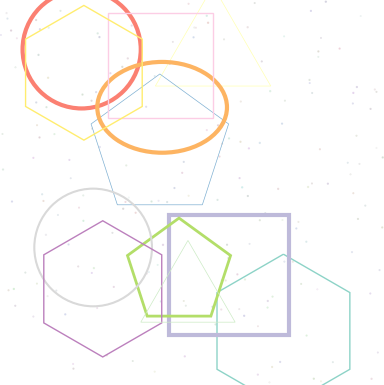[{"shape": "hexagon", "thickness": 1, "radius": 1.0, "center": [0.736, 0.14]}, {"shape": "triangle", "thickness": 0.5, "radius": 0.87, "center": [0.553, 0.863]}, {"shape": "square", "thickness": 3, "radius": 0.78, "center": [0.594, 0.286]}, {"shape": "circle", "thickness": 3, "radius": 0.77, "center": [0.212, 0.872]}, {"shape": "pentagon", "thickness": 0.5, "radius": 0.94, "center": [0.415, 0.62]}, {"shape": "oval", "thickness": 3, "radius": 0.84, "center": [0.421, 0.721]}, {"shape": "pentagon", "thickness": 2, "radius": 0.7, "center": [0.465, 0.293]}, {"shape": "square", "thickness": 1, "radius": 0.68, "center": [0.416, 0.83]}, {"shape": "circle", "thickness": 1.5, "radius": 0.76, "center": [0.242, 0.357]}, {"shape": "hexagon", "thickness": 1, "radius": 0.88, "center": [0.267, 0.25]}, {"shape": "triangle", "thickness": 0.5, "radius": 0.71, "center": [0.488, 0.234]}, {"shape": "hexagon", "thickness": 1, "radius": 0.87, "center": [0.218, 0.811]}]